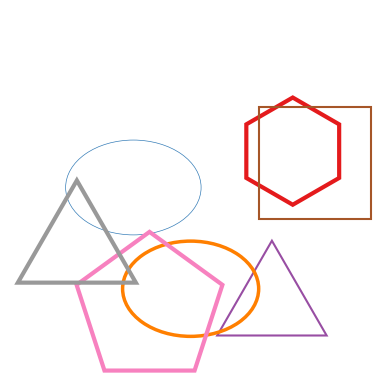[{"shape": "hexagon", "thickness": 3, "radius": 0.7, "center": [0.76, 0.607]}, {"shape": "oval", "thickness": 0.5, "radius": 0.88, "center": [0.346, 0.513]}, {"shape": "triangle", "thickness": 1.5, "radius": 0.82, "center": [0.706, 0.211]}, {"shape": "oval", "thickness": 2.5, "radius": 0.88, "center": [0.495, 0.25]}, {"shape": "square", "thickness": 1.5, "radius": 0.73, "center": [0.818, 0.576]}, {"shape": "pentagon", "thickness": 3, "radius": 1.0, "center": [0.388, 0.199]}, {"shape": "triangle", "thickness": 3, "radius": 0.88, "center": [0.2, 0.354]}]